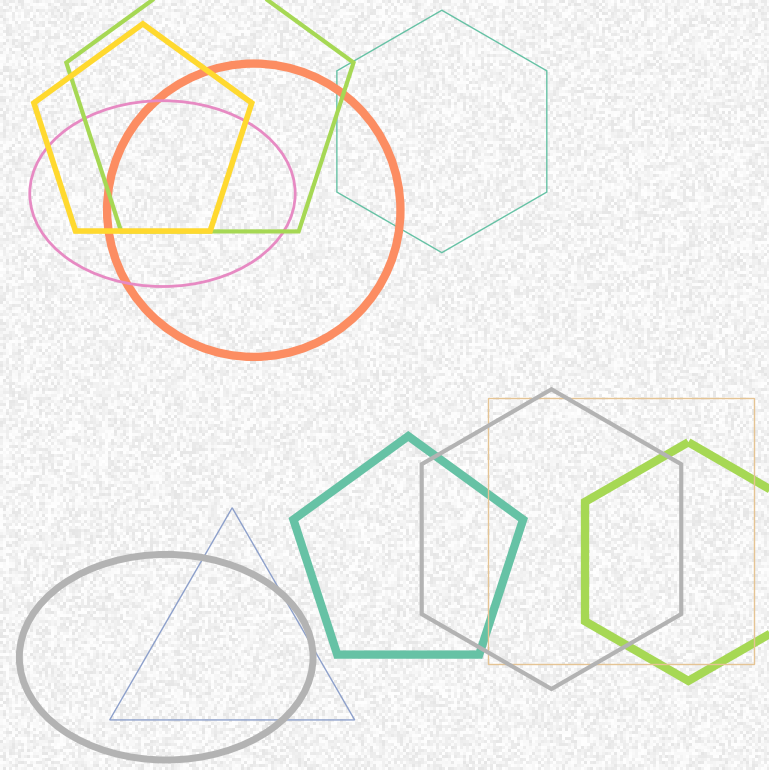[{"shape": "hexagon", "thickness": 0.5, "radius": 0.79, "center": [0.574, 0.829]}, {"shape": "pentagon", "thickness": 3, "radius": 0.78, "center": [0.53, 0.277]}, {"shape": "circle", "thickness": 3, "radius": 0.95, "center": [0.33, 0.727]}, {"shape": "triangle", "thickness": 0.5, "radius": 0.92, "center": [0.302, 0.157]}, {"shape": "oval", "thickness": 1, "radius": 0.86, "center": [0.211, 0.749]}, {"shape": "pentagon", "thickness": 1.5, "radius": 0.98, "center": [0.273, 0.858]}, {"shape": "hexagon", "thickness": 3, "radius": 0.77, "center": [0.894, 0.271]}, {"shape": "pentagon", "thickness": 2, "radius": 0.74, "center": [0.185, 0.82]}, {"shape": "square", "thickness": 0.5, "radius": 0.86, "center": [0.806, 0.311]}, {"shape": "oval", "thickness": 2.5, "radius": 0.95, "center": [0.216, 0.146]}, {"shape": "hexagon", "thickness": 1.5, "radius": 0.97, "center": [0.716, 0.3]}]